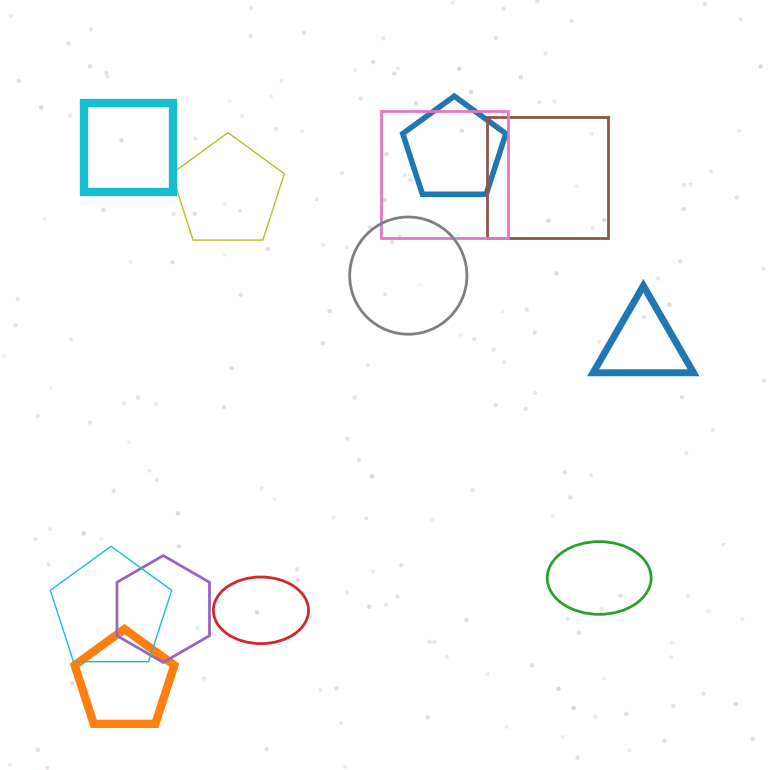[{"shape": "triangle", "thickness": 2.5, "radius": 0.38, "center": [0.836, 0.554]}, {"shape": "pentagon", "thickness": 2, "radius": 0.35, "center": [0.59, 0.805]}, {"shape": "pentagon", "thickness": 3, "radius": 0.34, "center": [0.162, 0.115]}, {"shape": "oval", "thickness": 1, "radius": 0.34, "center": [0.778, 0.249]}, {"shape": "oval", "thickness": 1, "radius": 0.31, "center": [0.339, 0.207]}, {"shape": "hexagon", "thickness": 1, "radius": 0.35, "center": [0.212, 0.209]}, {"shape": "square", "thickness": 1, "radius": 0.39, "center": [0.711, 0.769]}, {"shape": "square", "thickness": 1, "radius": 0.41, "center": [0.578, 0.773]}, {"shape": "circle", "thickness": 1, "radius": 0.38, "center": [0.53, 0.642]}, {"shape": "pentagon", "thickness": 0.5, "radius": 0.39, "center": [0.296, 0.751]}, {"shape": "square", "thickness": 3, "radius": 0.29, "center": [0.167, 0.808]}, {"shape": "pentagon", "thickness": 0.5, "radius": 0.41, "center": [0.144, 0.208]}]